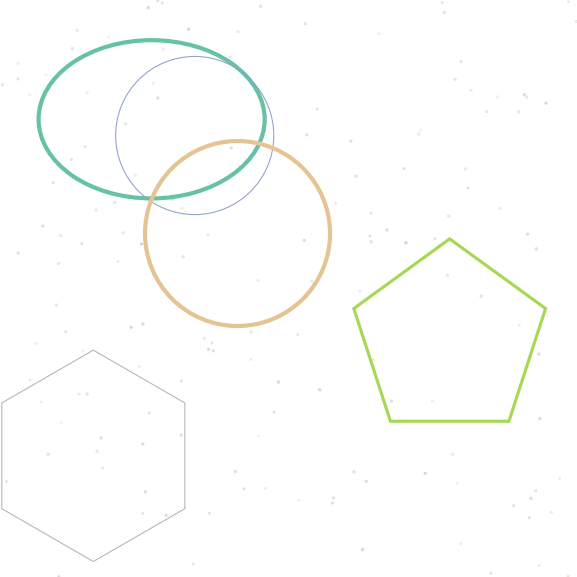[{"shape": "oval", "thickness": 2, "radius": 0.98, "center": [0.263, 0.793]}, {"shape": "circle", "thickness": 0.5, "radius": 0.68, "center": [0.337, 0.764]}, {"shape": "pentagon", "thickness": 1.5, "radius": 0.87, "center": [0.779, 0.411]}, {"shape": "circle", "thickness": 2, "radius": 0.8, "center": [0.411, 0.595]}, {"shape": "hexagon", "thickness": 0.5, "radius": 0.92, "center": [0.162, 0.21]}]